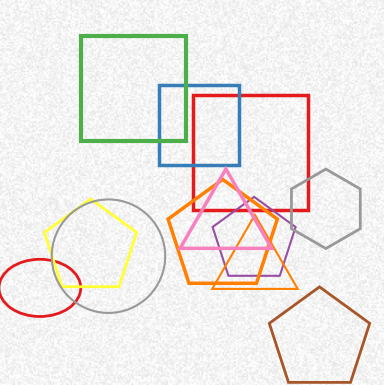[{"shape": "square", "thickness": 2.5, "radius": 0.75, "center": [0.65, 0.605]}, {"shape": "oval", "thickness": 2, "radius": 0.53, "center": [0.104, 0.252]}, {"shape": "square", "thickness": 2.5, "radius": 0.52, "center": [0.517, 0.675]}, {"shape": "square", "thickness": 3, "radius": 0.68, "center": [0.347, 0.769]}, {"shape": "pentagon", "thickness": 1.5, "radius": 0.57, "center": [0.66, 0.375]}, {"shape": "triangle", "thickness": 1.5, "radius": 0.64, "center": [0.662, 0.314]}, {"shape": "pentagon", "thickness": 2.5, "radius": 0.75, "center": [0.578, 0.385]}, {"shape": "pentagon", "thickness": 2, "radius": 0.63, "center": [0.235, 0.357]}, {"shape": "pentagon", "thickness": 2, "radius": 0.69, "center": [0.83, 0.118]}, {"shape": "triangle", "thickness": 2.5, "radius": 0.69, "center": [0.587, 0.424]}, {"shape": "hexagon", "thickness": 2, "radius": 0.52, "center": [0.846, 0.458]}, {"shape": "circle", "thickness": 1.5, "radius": 0.74, "center": [0.282, 0.335]}]